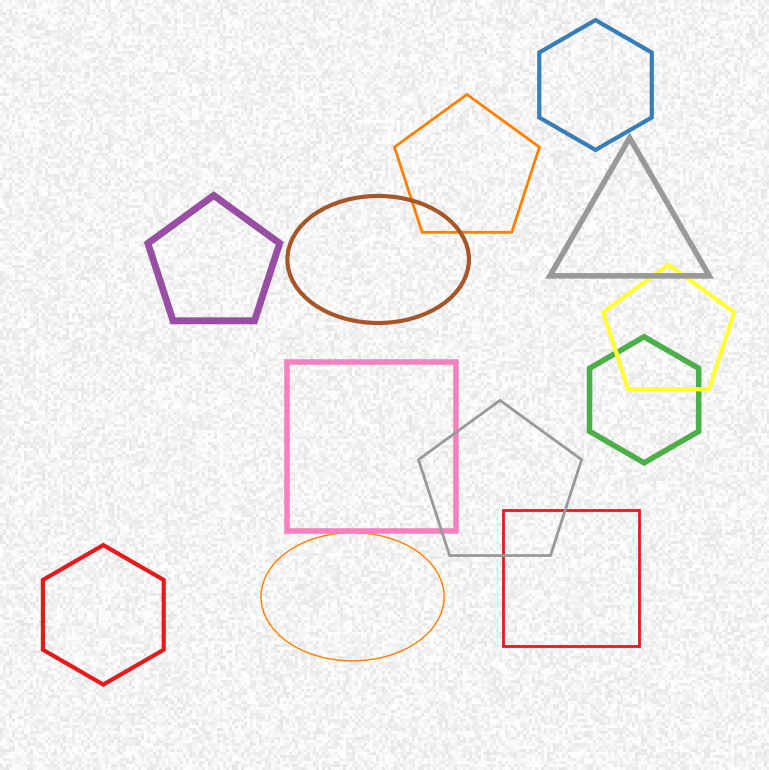[{"shape": "hexagon", "thickness": 1.5, "radius": 0.45, "center": [0.134, 0.201]}, {"shape": "square", "thickness": 1, "radius": 0.44, "center": [0.742, 0.249]}, {"shape": "hexagon", "thickness": 1.5, "radius": 0.42, "center": [0.773, 0.89]}, {"shape": "hexagon", "thickness": 2, "radius": 0.41, "center": [0.837, 0.481]}, {"shape": "pentagon", "thickness": 2.5, "radius": 0.45, "center": [0.278, 0.656]}, {"shape": "pentagon", "thickness": 1, "radius": 0.49, "center": [0.606, 0.778]}, {"shape": "oval", "thickness": 0.5, "radius": 0.59, "center": [0.458, 0.225]}, {"shape": "pentagon", "thickness": 1.5, "radius": 0.45, "center": [0.868, 0.567]}, {"shape": "oval", "thickness": 1.5, "radius": 0.59, "center": [0.491, 0.663]}, {"shape": "square", "thickness": 2, "radius": 0.55, "center": [0.482, 0.42]}, {"shape": "triangle", "thickness": 2, "radius": 0.6, "center": [0.818, 0.702]}, {"shape": "pentagon", "thickness": 1, "radius": 0.56, "center": [0.649, 0.369]}]